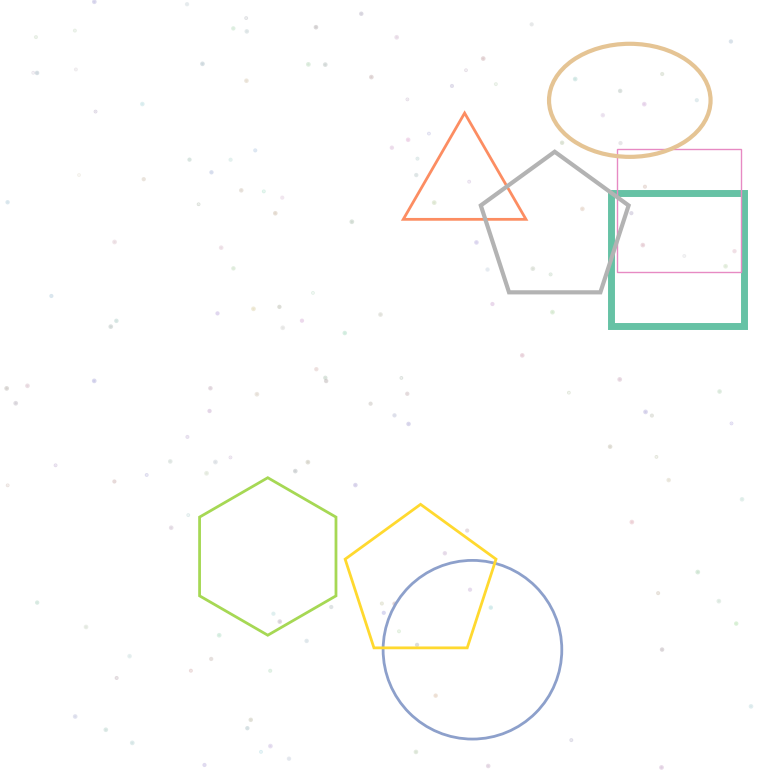[{"shape": "square", "thickness": 2.5, "radius": 0.43, "center": [0.88, 0.663]}, {"shape": "triangle", "thickness": 1, "radius": 0.46, "center": [0.603, 0.761]}, {"shape": "circle", "thickness": 1, "radius": 0.58, "center": [0.614, 0.156]}, {"shape": "square", "thickness": 0.5, "radius": 0.4, "center": [0.882, 0.727]}, {"shape": "hexagon", "thickness": 1, "radius": 0.51, "center": [0.348, 0.277]}, {"shape": "pentagon", "thickness": 1, "radius": 0.52, "center": [0.546, 0.242]}, {"shape": "oval", "thickness": 1.5, "radius": 0.52, "center": [0.818, 0.87]}, {"shape": "pentagon", "thickness": 1.5, "radius": 0.5, "center": [0.72, 0.702]}]